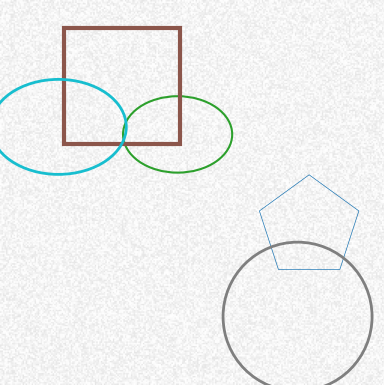[{"shape": "pentagon", "thickness": 0.5, "radius": 0.68, "center": [0.803, 0.41]}, {"shape": "oval", "thickness": 1.5, "radius": 0.71, "center": [0.461, 0.651]}, {"shape": "square", "thickness": 3, "radius": 0.75, "center": [0.316, 0.777]}, {"shape": "circle", "thickness": 2, "radius": 0.97, "center": [0.773, 0.177]}, {"shape": "oval", "thickness": 2, "radius": 0.88, "center": [0.152, 0.67]}]